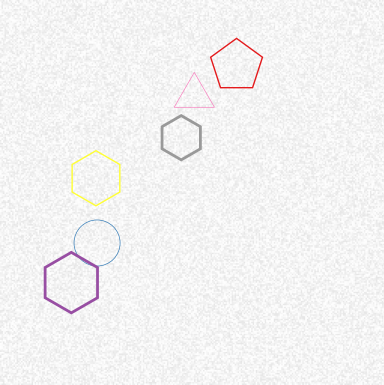[{"shape": "pentagon", "thickness": 1, "radius": 0.35, "center": [0.614, 0.829]}, {"shape": "circle", "thickness": 0.5, "radius": 0.3, "center": [0.252, 0.369]}, {"shape": "hexagon", "thickness": 2, "radius": 0.39, "center": [0.185, 0.266]}, {"shape": "hexagon", "thickness": 1, "radius": 0.36, "center": [0.249, 0.537]}, {"shape": "triangle", "thickness": 0.5, "radius": 0.3, "center": [0.505, 0.752]}, {"shape": "hexagon", "thickness": 2, "radius": 0.29, "center": [0.471, 0.642]}]